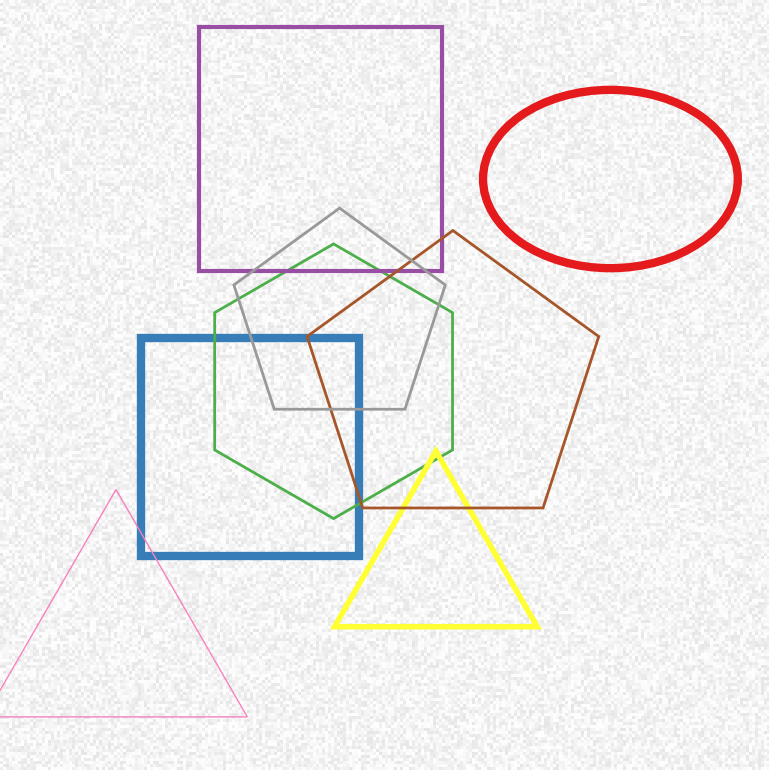[{"shape": "oval", "thickness": 3, "radius": 0.83, "center": [0.793, 0.768]}, {"shape": "square", "thickness": 3, "radius": 0.71, "center": [0.325, 0.419]}, {"shape": "hexagon", "thickness": 1, "radius": 0.89, "center": [0.433, 0.505]}, {"shape": "square", "thickness": 1.5, "radius": 0.79, "center": [0.416, 0.806]}, {"shape": "triangle", "thickness": 2, "radius": 0.76, "center": [0.566, 0.262]}, {"shape": "pentagon", "thickness": 1, "radius": 1.0, "center": [0.588, 0.501]}, {"shape": "triangle", "thickness": 0.5, "radius": 0.98, "center": [0.151, 0.167]}, {"shape": "pentagon", "thickness": 1, "radius": 0.72, "center": [0.441, 0.585]}]